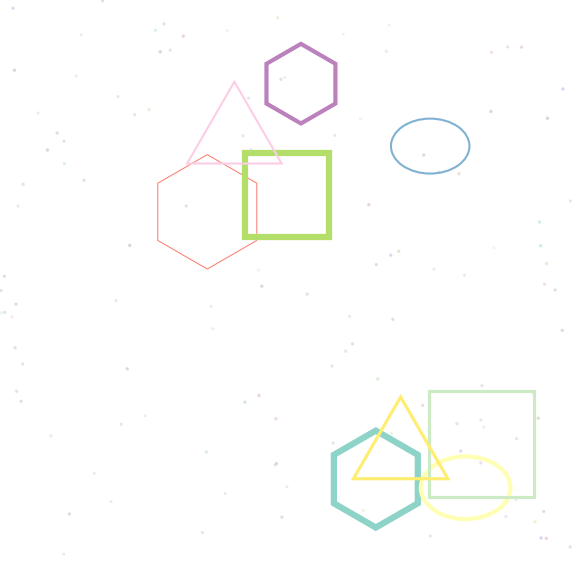[{"shape": "hexagon", "thickness": 3, "radius": 0.42, "center": [0.651, 0.17]}, {"shape": "oval", "thickness": 2, "radius": 0.39, "center": [0.806, 0.154]}, {"shape": "hexagon", "thickness": 0.5, "radius": 0.5, "center": [0.359, 0.632]}, {"shape": "oval", "thickness": 1, "radius": 0.34, "center": [0.745, 0.746]}, {"shape": "square", "thickness": 3, "radius": 0.36, "center": [0.497, 0.662]}, {"shape": "triangle", "thickness": 1, "radius": 0.47, "center": [0.406, 0.763]}, {"shape": "hexagon", "thickness": 2, "radius": 0.34, "center": [0.521, 0.854]}, {"shape": "square", "thickness": 1.5, "radius": 0.46, "center": [0.834, 0.231]}, {"shape": "triangle", "thickness": 1.5, "radius": 0.47, "center": [0.694, 0.217]}]